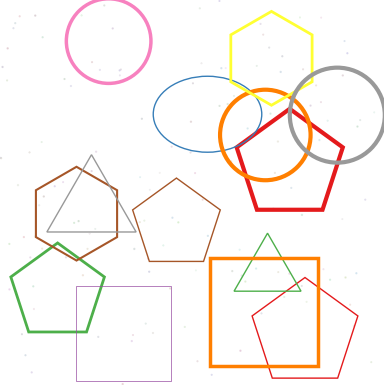[{"shape": "pentagon", "thickness": 3, "radius": 0.72, "center": [0.753, 0.572]}, {"shape": "pentagon", "thickness": 1, "radius": 0.72, "center": [0.792, 0.135]}, {"shape": "oval", "thickness": 1, "radius": 0.7, "center": [0.539, 0.703]}, {"shape": "triangle", "thickness": 1, "radius": 0.5, "center": [0.695, 0.294]}, {"shape": "pentagon", "thickness": 2, "radius": 0.64, "center": [0.15, 0.241]}, {"shape": "square", "thickness": 0.5, "radius": 0.61, "center": [0.321, 0.134]}, {"shape": "circle", "thickness": 3, "radius": 0.59, "center": [0.689, 0.649]}, {"shape": "square", "thickness": 2.5, "radius": 0.7, "center": [0.686, 0.19]}, {"shape": "hexagon", "thickness": 2, "radius": 0.61, "center": [0.705, 0.849]}, {"shape": "hexagon", "thickness": 1.5, "radius": 0.61, "center": [0.199, 0.445]}, {"shape": "pentagon", "thickness": 1, "radius": 0.6, "center": [0.458, 0.418]}, {"shape": "circle", "thickness": 2.5, "radius": 0.55, "center": [0.282, 0.893]}, {"shape": "triangle", "thickness": 1, "radius": 0.67, "center": [0.238, 0.464]}, {"shape": "circle", "thickness": 3, "radius": 0.62, "center": [0.876, 0.701]}]